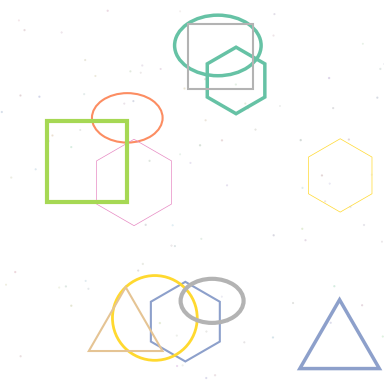[{"shape": "oval", "thickness": 2.5, "radius": 0.56, "center": [0.566, 0.882]}, {"shape": "hexagon", "thickness": 2.5, "radius": 0.43, "center": [0.613, 0.791]}, {"shape": "oval", "thickness": 1.5, "radius": 0.46, "center": [0.331, 0.694]}, {"shape": "triangle", "thickness": 2.5, "radius": 0.6, "center": [0.882, 0.102]}, {"shape": "hexagon", "thickness": 1.5, "radius": 0.52, "center": [0.481, 0.165]}, {"shape": "hexagon", "thickness": 0.5, "radius": 0.56, "center": [0.348, 0.526]}, {"shape": "square", "thickness": 3, "radius": 0.52, "center": [0.226, 0.58]}, {"shape": "circle", "thickness": 2, "radius": 0.55, "center": [0.402, 0.174]}, {"shape": "hexagon", "thickness": 0.5, "radius": 0.48, "center": [0.884, 0.544]}, {"shape": "triangle", "thickness": 1.5, "radius": 0.55, "center": [0.326, 0.144]}, {"shape": "oval", "thickness": 3, "radius": 0.41, "center": [0.551, 0.219]}, {"shape": "square", "thickness": 1.5, "radius": 0.42, "center": [0.572, 0.852]}]